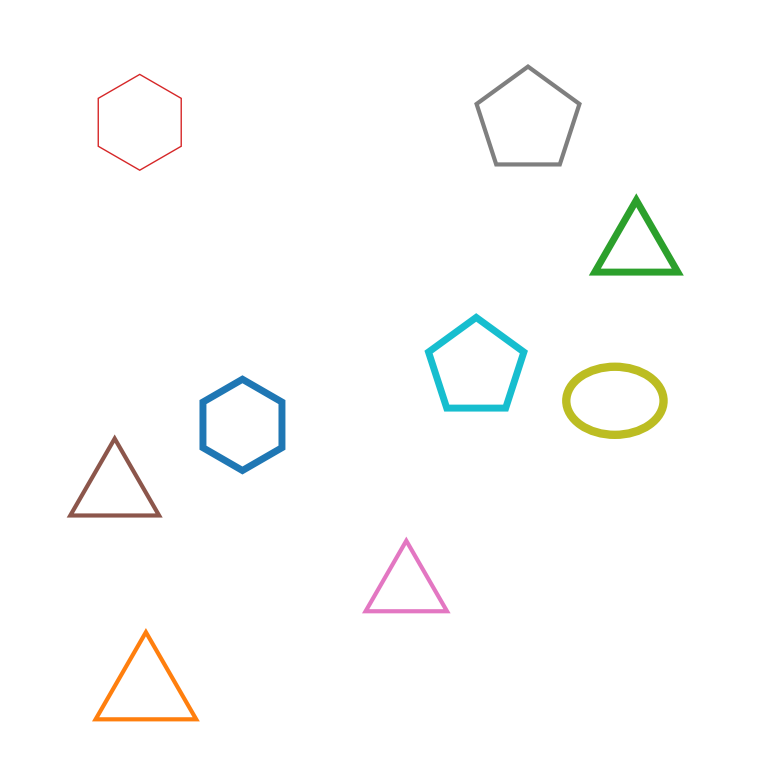[{"shape": "hexagon", "thickness": 2.5, "radius": 0.3, "center": [0.315, 0.448]}, {"shape": "triangle", "thickness": 1.5, "radius": 0.38, "center": [0.189, 0.104]}, {"shape": "triangle", "thickness": 2.5, "radius": 0.31, "center": [0.826, 0.678]}, {"shape": "hexagon", "thickness": 0.5, "radius": 0.31, "center": [0.181, 0.841]}, {"shape": "triangle", "thickness": 1.5, "radius": 0.33, "center": [0.149, 0.364]}, {"shape": "triangle", "thickness": 1.5, "radius": 0.31, "center": [0.528, 0.237]}, {"shape": "pentagon", "thickness": 1.5, "radius": 0.35, "center": [0.686, 0.843]}, {"shape": "oval", "thickness": 3, "radius": 0.32, "center": [0.799, 0.479]}, {"shape": "pentagon", "thickness": 2.5, "radius": 0.33, "center": [0.618, 0.523]}]